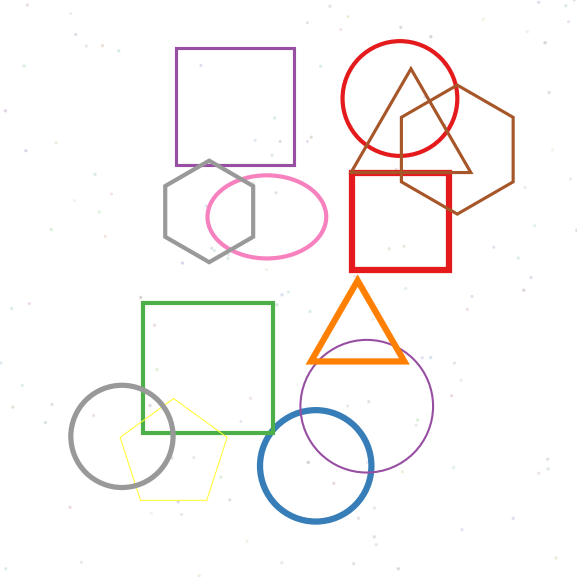[{"shape": "circle", "thickness": 2, "radius": 0.5, "center": [0.693, 0.829]}, {"shape": "square", "thickness": 3, "radius": 0.42, "center": [0.693, 0.616]}, {"shape": "circle", "thickness": 3, "radius": 0.48, "center": [0.547, 0.192]}, {"shape": "square", "thickness": 2, "radius": 0.56, "center": [0.36, 0.362]}, {"shape": "circle", "thickness": 1, "radius": 0.57, "center": [0.635, 0.296]}, {"shape": "square", "thickness": 1.5, "radius": 0.51, "center": [0.407, 0.815]}, {"shape": "triangle", "thickness": 3, "radius": 0.47, "center": [0.619, 0.42]}, {"shape": "pentagon", "thickness": 0.5, "radius": 0.49, "center": [0.301, 0.212]}, {"shape": "hexagon", "thickness": 1.5, "radius": 0.56, "center": [0.792, 0.74]}, {"shape": "triangle", "thickness": 1.5, "radius": 0.6, "center": [0.712, 0.76]}, {"shape": "oval", "thickness": 2, "radius": 0.51, "center": [0.462, 0.624]}, {"shape": "hexagon", "thickness": 2, "radius": 0.44, "center": [0.362, 0.633]}, {"shape": "circle", "thickness": 2.5, "radius": 0.44, "center": [0.211, 0.243]}]